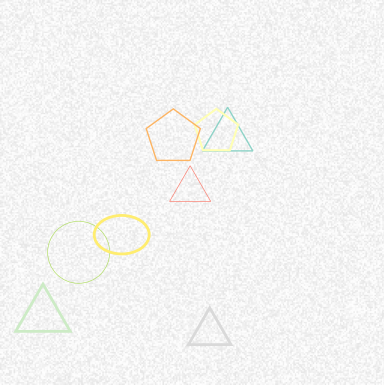[{"shape": "triangle", "thickness": 1, "radius": 0.38, "center": [0.591, 0.646]}, {"shape": "pentagon", "thickness": 1.5, "radius": 0.3, "center": [0.562, 0.658]}, {"shape": "triangle", "thickness": 0.5, "radius": 0.31, "center": [0.494, 0.508]}, {"shape": "pentagon", "thickness": 1, "radius": 0.37, "center": [0.45, 0.643]}, {"shape": "circle", "thickness": 0.5, "radius": 0.4, "center": [0.204, 0.345]}, {"shape": "triangle", "thickness": 2, "radius": 0.32, "center": [0.545, 0.137]}, {"shape": "triangle", "thickness": 2, "radius": 0.41, "center": [0.112, 0.18]}, {"shape": "oval", "thickness": 2, "radius": 0.36, "center": [0.316, 0.39]}]